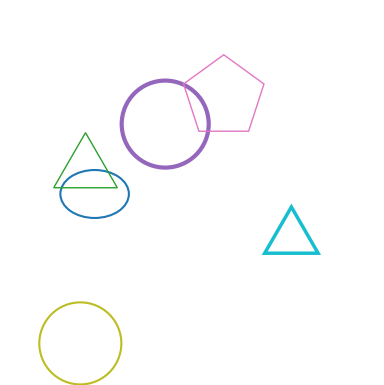[{"shape": "oval", "thickness": 1.5, "radius": 0.44, "center": [0.246, 0.496]}, {"shape": "triangle", "thickness": 1, "radius": 0.48, "center": [0.222, 0.56]}, {"shape": "circle", "thickness": 3, "radius": 0.57, "center": [0.429, 0.678]}, {"shape": "pentagon", "thickness": 1, "radius": 0.55, "center": [0.581, 0.748]}, {"shape": "circle", "thickness": 1.5, "radius": 0.53, "center": [0.209, 0.108]}, {"shape": "triangle", "thickness": 2.5, "radius": 0.4, "center": [0.757, 0.382]}]